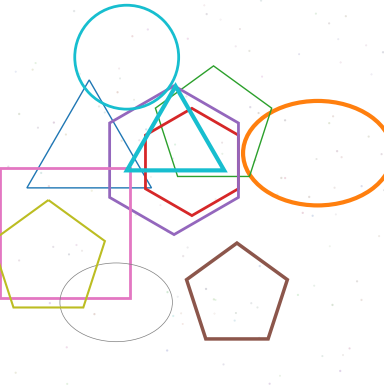[{"shape": "triangle", "thickness": 1, "radius": 0.93, "center": [0.232, 0.605]}, {"shape": "oval", "thickness": 3, "radius": 0.97, "center": [0.825, 0.602]}, {"shape": "pentagon", "thickness": 1, "radius": 0.79, "center": [0.555, 0.67]}, {"shape": "hexagon", "thickness": 2, "radius": 0.7, "center": [0.498, 0.579]}, {"shape": "hexagon", "thickness": 2, "radius": 0.97, "center": [0.452, 0.584]}, {"shape": "pentagon", "thickness": 2.5, "radius": 0.69, "center": [0.615, 0.231]}, {"shape": "square", "thickness": 2, "radius": 0.85, "center": [0.168, 0.395]}, {"shape": "oval", "thickness": 0.5, "radius": 0.73, "center": [0.302, 0.215]}, {"shape": "pentagon", "thickness": 1.5, "radius": 0.77, "center": [0.126, 0.326]}, {"shape": "circle", "thickness": 2, "radius": 0.67, "center": [0.329, 0.851]}, {"shape": "triangle", "thickness": 3, "radius": 0.73, "center": [0.456, 0.63]}]